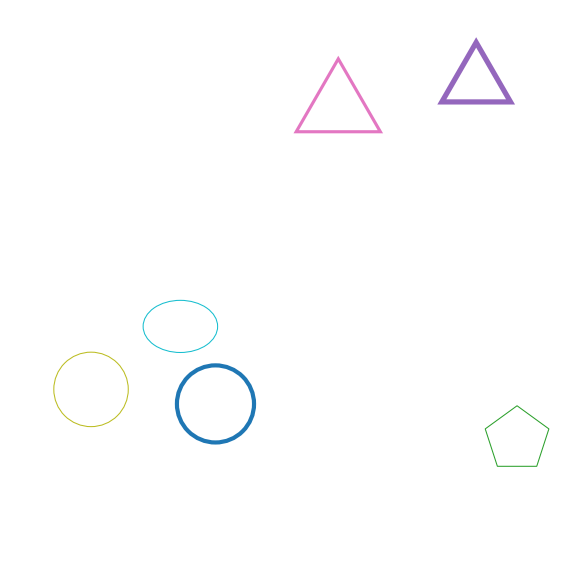[{"shape": "circle", "thickness": 2, "radius": 0.33, "center": [0.373, 0.3]}, {"shape": "pentagon", "thickness": 0.5, "radius": 0.29, "center": [0.895, 0.239]}, {"shape": "triangle", "thickness": 2.5, "radius": 0.34, "center": [0.825, 0.857]}, {"shape": "triangle", "thickness": 1.5, "radius": 0.42, "center": [0.586, 0.813]}, {"shape": "circle", "thickness": 0.5, "radius": 0.32, "center": [0.158, 0.325]}, {"shape": "oval", "thickness": 0.5, "radius": 0.32, "center": [0.312, 0.434]}]